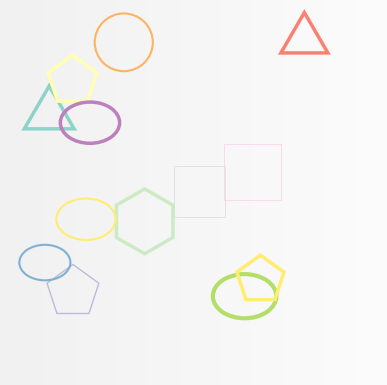[{"shape": "triangle", "thickness": 2.5, "radius": 0.37, "center": [0.127, 0.703]}, {"shape": "pentagon", "thickness": 2.5, "radius": 0.33, "center": [0.187, 0.791]}, {"shape": "pentagon", "thickness": 1, "radius": 0.35, "center": [0.188, 0.243]}, {"shape": "triangle", "thickness": 2.5, "radius": 0.35, "center": [0.785, 0.898]}, {"shape": "oval", "thickness": 1.5, "radius": 0.33, "center": [0.116, 0.318]}, {"shape": "circle", "thickness": 1.5, "radius": 0.37, "center": [0.319, 0.89]}, {"shape": "oval", "thickness": 3, "radius": 0.41, "center": [0.631, 0.231]}, {"shape": "square", "thickness": 0.5, "radius": 0.36, "center": [0.652, 0.553]}, {"shape": "square", "thickness": 0.5, "radius": 0.33, "center": [0.515, 0.504]}, {"shape": "oval", "thickness": 2.5, "radius": 0.38, "center": [0.232, 0.681]}, {"shape": "hexagon", "thickness": 2.5, "radius": 0.42, "center": [0.373, 0.425]}, {"shape": "pentagon", "thickness": 2.5, "radius": 0.32, "center": [0.672, 0.273]}, {"shape": "oval", "thickness": 1.5, "radius": 0.38, "center": [0.222, 0.431]}]